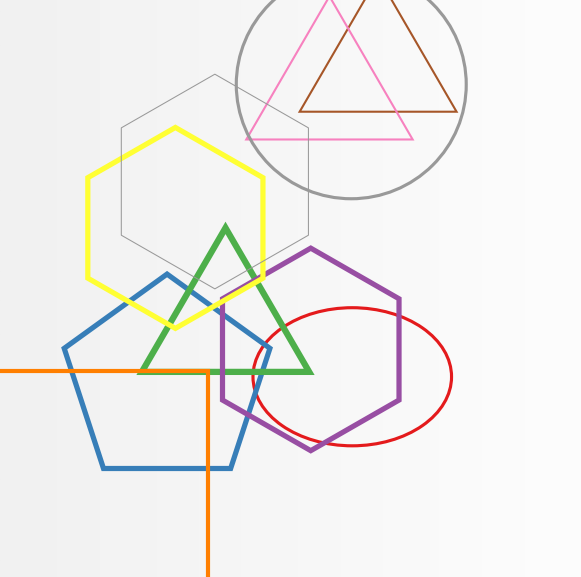[{"shape": "oval", "thickness": 1.5, "radius": 0.85, "center": [0.606, 0.347]}, {"shape": "pentagon", "thickness": 2.5, "radius": 0.93, "center": [0.287, 0.338]}, {"shape": "triangle", "thickness": 3, "radius": 0.83, "center": [0.388, 0.438]}, {"shape": "hexagon", "thickness": 2.5, "radius": 0.88, "center": [0.535, 0.394]}, {"shape": "square", "thickness": 2, "radius": 0.97, "center": [0.165, 0.164]}, {"shape": "hexagon", "thickness": 2.5, "radius": 0.87, "center": [0.302, 0.604]}, {"shape": "triangle", "thickness": 1, "radius": 0.78, "center": [0.651, 0.884]}, {"shape": "triangle", "thickness": 1, "radius": 0.83, "center": [0.567, 0.84]}, {"shape": "hexagon", "thickness": 0.5, "radius": 0.93, "center": [0.37, 0.685]}, {"shape": "circle", "thickness": 1.5, "radius": 0.99, "center": [0.604, 0.853]}]